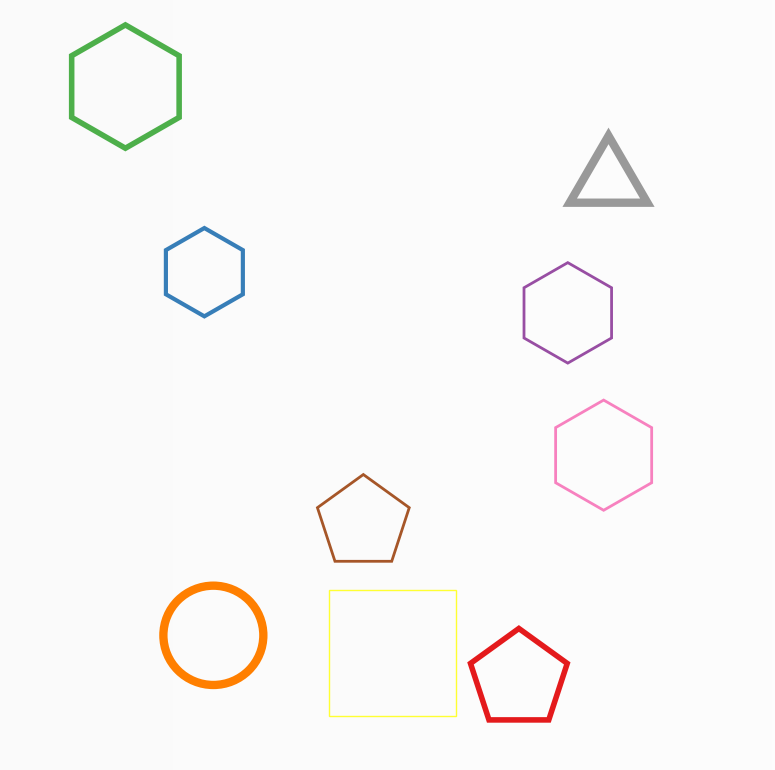[{"shape": "pentagon", "thickness": 2, "radius": 0.33, "center": [0.67, 0.118]}, {"shape": "hexagon", "thickness": 1.5, "radius": 0.29, "center": [0.264, 0.647]}, {"shape": "hexagon", "thickness": 2, "radius": 0.4, "center": [0.162, 0.888]}, {"shape": "hexagon", "thickness": 1, "radius": 0.33, "center": [0.733, 0.594]}, {"shape": "circle", "thickness": 3, "radius": 0.32, "center": [0.275, 0.175]}, {"shape": "square", "thickness": 0.5, "radius": 0.41, "center": [0.506, 0.152]}, {"shape": "pentagon", "thickness": 1, "radius": 0.31, "center": [0.469, 0.321]}, {"shape": "hexagon", "thickness": 1, "radius": 0.36, "center": [0.779, 0.409]}, {"shape": "triangle", "thickness": 3, "radius": 0.29, "center": [0.785, 0.766]}]